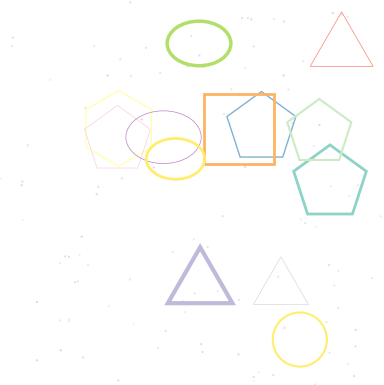[{"shape": "pentagon", "thickness": 2, "radius": 0.5, "center": [0.857, 0.524]}, {"shape": "hexagon", "thickness": 1, "radius": 0.49, "center": [0.308, 0.667]}, {"shape": "triangle", "thickness": 3, "radius": 0.48, "center": [0.52, 0.261]}, {"shape": "triangle", "thickness": 0.5, "radius": 0.47, "center": [0.887, 0.875]}, {"shape": "pentagon", "thickness": 1, "radius": 0.47, "center": [0.679, 0.668]}, {"shape": "square", "thickness": 2, "radius": 0.45, "center": [0.621, 0.666]}, {"shape": "oval", "thickness": 2.5, "radius": 0.41, "center": [0.517, 0.887]}, {"shape": "pentagon", "thickness": 0.5, "radius": 0.45, "center": [0.305, 0.636]}, {"shape": "triangle", "thickness": 0.5, "radius": 0.41, "center": [0.73, 0.25]}, {"shape": "oval", "thickness": 0.5, "radius": 0.49, "center": [0.425, 0.644]}, {"shape": "pentagon", "thickness": 1.5, "radius": 0.44, "center": [0.829, 0.655]}, {"shape": "oval", "thickness": 2, "radius": 0.38, "center": [0.456, 0.587]}, {"shape": "circle", "thickness": 1.5, "radius": 0.35, "center": [0.779, 0.118]}]